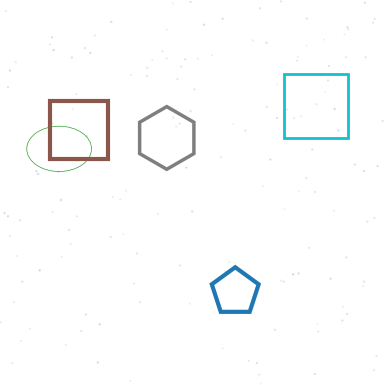[{"shape": "pentagon", "thickness": 3, "radius": 0.32, "center": [0.611, 0.242]}, {"shape": "oval", "thickness": 0.5, "radius": 0.42, "center": [0.154, 0.613]}, {"shape": "square", "thickness": 3, "radius": 0.38, "center": [0.205, 0.661]}, {"shape": "hexagon", "thickness": 2.5, "radius": 0.41, "center": [0.433, 0.642]}, {"shape": "square", "thickness": 2, "radius": 0.42, "center": [0.82, 0.725]}]